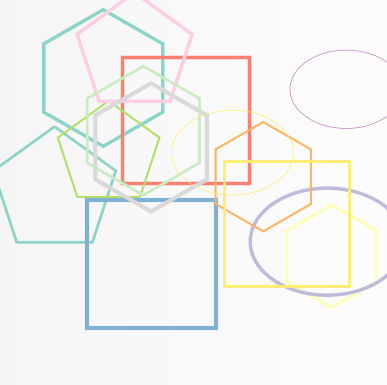[{"shape": "hexagon", "thickness": 2.5, "radius": 0.89, "center": [0.266, 0.797]}, {"shape": "pentagon", "thickness": 2, "radius": 0.83, "center": [0.141, 0.505]}, {"shape": "hexagon", "thickness": 2, "radius": 0.67, "center": [0.856, 0.334]}, {"shape": "oval", "thickness": 2.5, "radius": 0.99, "center": [0.844, 0.372]}, {"shape": "square", "thickness": 2.5, "radius": 0.82, "center": [0.479, 0.688]}, {"shape": "square", "thickness": 3, "radius": 0.83, "center": [0.391, 0.315]}, {"shape": "hexagon", "thickness": 1.5, "radius": 0.71, "center": [0.679, 0.541]}, {"shape": "pentagon", "thickness": 1.5, "radius": 0.69, "center": [0.28, 0.6]}, {"shape": "pentagon", "thickness": 2.5, "radius": 0.78, "center": [0.347, 0.863]}, {"shape": "hexagon", "thickness": 3, "radius": 0.83, "center": [0.39, 0.617]}, {"shape": "oval", "thickness": 0.5, "radius": 0.73, "center": [0.894, 0.768]}, {"shape": "hexagon", "thickness": 2, "radius": 0.84, "center": [0.37, 0.661]}, {"shape": "oval", "thickness": 0.5, "radius": 0.79, "center": [0.6, 0.604]}, {"shape": "square", "thickness": 2, "radius": 0.81, "center": [0.739, 0.419]}]